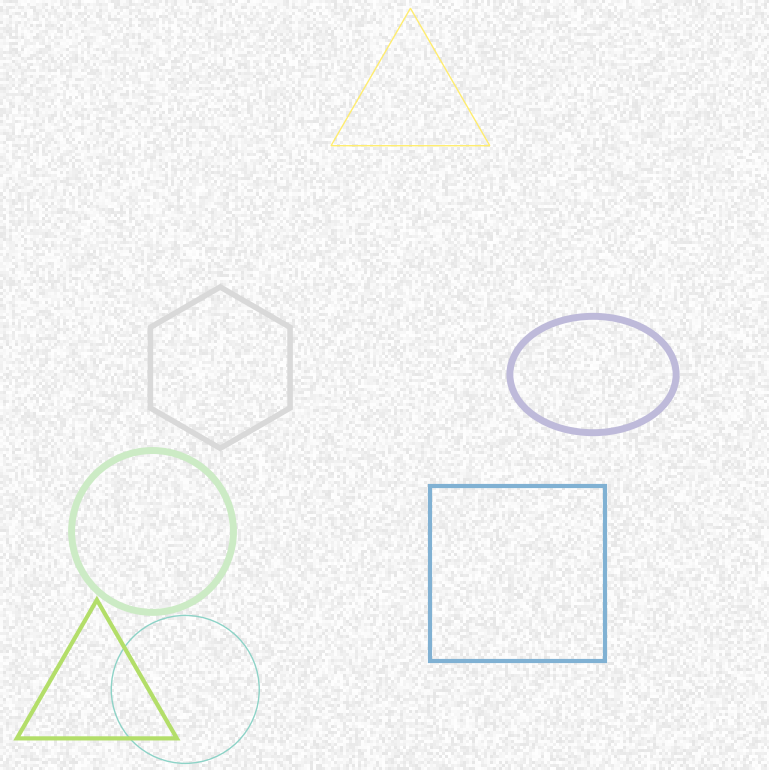[{"shape": "circle", "thickness": 0.5, "radius": 0.48, "center": [0.241, 0.105]}, {"shape": "oval", "thickness": 2.5, "radius": 0.54, "center": [0.77, 0.514]}, {"shape": "square", "thickness": 1.5, "radius": 0.57, "center": [0.671, 0.255]}, {"shape": "triangle", "thickness": 1.5, "radius": 0.6, "center": [0.126, 0.101]}, {"shape": "hexagon", "thickness": 2, "radius": 0.52, "center": [0.286, 0.523]}, {"shape": "circle", "thickness": 2.5, "radius": 0.53, "center": [0.198, 0.31]}, {"shape": "triangle", "thickness": 0.5, "radius": 0.6, "center": [0.533, 0.87]}]